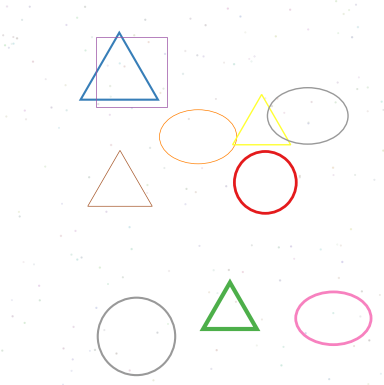[{"shape": "circle", "thickness": 2, "radius": 0.4, "center": [0.689, 0.526]}, {"shape": "triangle", "thickness": 1.5, "radius": 0.58, "center": [0.31, 0.799]}, {"shape": "triangle", "thickness": 3, "radius": 0.4, "center": [0.597, 0.186]}, {"shape": "square", "thickness": 0.5, "radius": 0.46, "center": [0.341, 0.812]}, {"shape": "oval", "thickness": 0.5, "radius": 0.5, "center": [0.515, 0.645]}, {"shape": "triangle", "thickness": 1, "radius": 0.44, "center": [0.68, 0.668]}, {"shape": "triangle", "thickness": 0.5, "radius": 0.48, "center": [0.312, 0.513]}, {"shape": "oval", "thickness": 2, "radius": 0.49, "center": [0.866, 0.173]}, {"shape": "circle", "thickness": 1.5, "radius": 0.5, "center": [0.354, 0.126]}, {"shape": "oval", "thickness": 1, "radius": 0.52, "center": [0.799, 0.699]}]